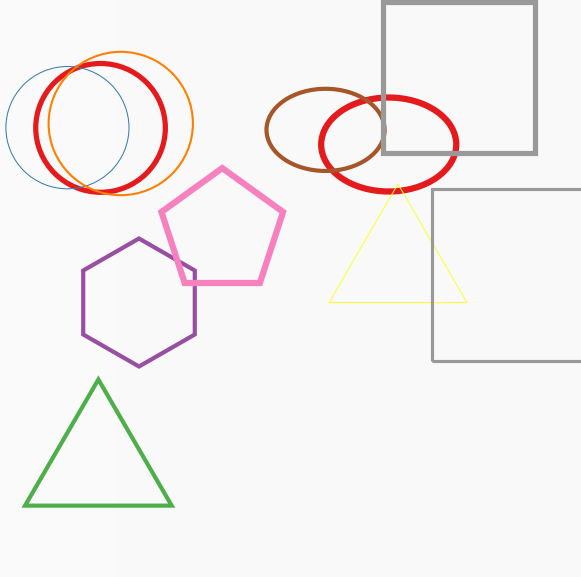[{"shape": "oval", "thickness": 3, "radius": 0.58, "center": [0.669, 0.749]}, {"shape": "circle", "thickness": 2.5, "radius": 0.56, "center": [0.173, 0.778]}, {"shape": "circle", "thickness": 0.5, "radius": 0.53, "center": [0.116, 0.778]}, {"shape": "triangle", "thickness": 2, "radius": 0.73, "center": [0.169, 0.196]}, {"shape": "hexagon", "thickness": 2, "radius": 0.55, "center": [0.239, 0.475]}, {"shape": "circle", "thickness": 1, "radius": 0.62, "center": [0.208, 0.785]}, {"shape": "triangle", "thickness": 0.5, "radius": 0.69, "center": [0.685, 0.544]}, {"shape": "oval", "thickness": 2, "radius": 0.51, "center": [0.56, 0.774]}, {"shape": "pentagon", "thickness": 3, "radius": 0.55, "center": [0.382, 0.598]}, {"shape": "square", "thickness": 1.5, "radius": 0.75, "center": [0.893, 0.523]}, {"shape": "square", "thickness": 2.5, "radius": 0.65, "center": [0.79, 0.865]}]